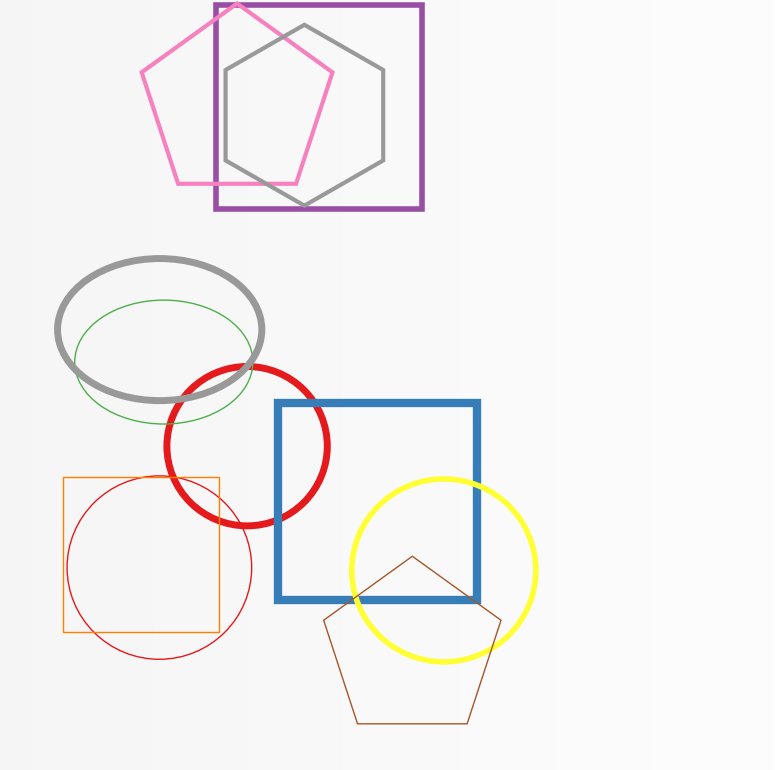[{"shape": "circle", "thickness": 0.5, "radius": 0.6, "center": [0.206, 0.263]}, {"shape": "circle", "thickness": 2.5, "radius": 0.52, "center": [0.319, 0.421]}, {"shape": "square", "thickness": 3, "radius": 0.64, "center": [0.487, 0.349]}, {"shape": "oval", "thickness": 0.5, "radius": 0.57, "center": [0.211, 0.53]}, {"shape": "square", "thickness": 2, "radius": 0.66, "center": [0.412, 0.861]}, {"shape": "square", "thickness": 0.5, "radius": 0.5, "center": [0.182, 0.28]}, {"shape": "circle", "thickness": 2, "radius": 0.59, "center": [0.573, 0.259]}, {"shape": "pentagon", "thickness": 0.5, "radius": 0.6, "center": [0.532, 0.157]}, {"shape": "pentagon", "thickness": 1.5, "radius": 0.65, "center": [0.306, 0.866]}, {"shape": "oval", "thickness": 2.5, "radius": 0.66, "center": [0.206, 0.572]}, {"shape": "hexagon", "thickness": 1.5, "radius": 0.59, "center": [0.393, 0.85]}]